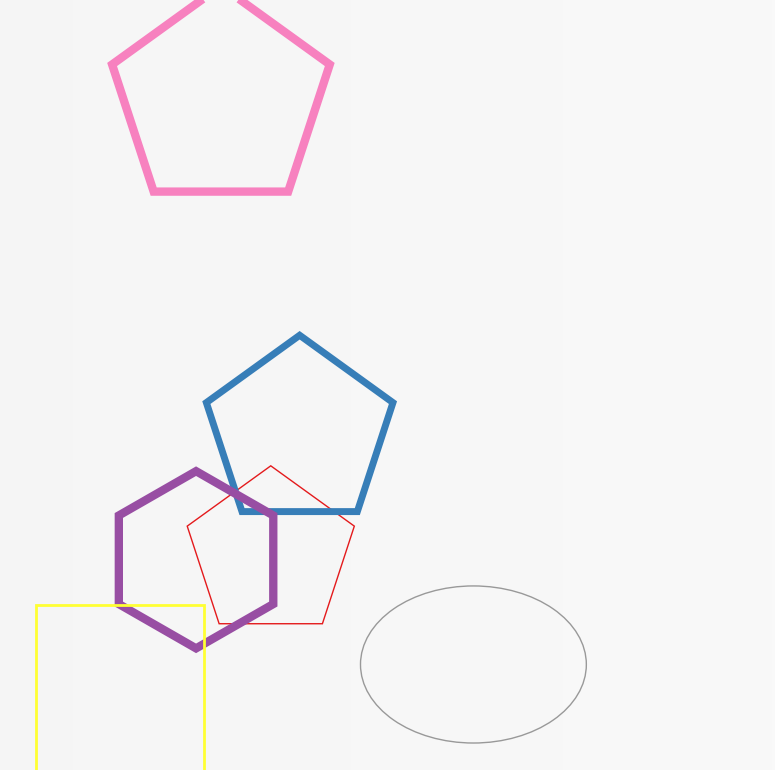[{"shape": "pentagon", "thickness": 0.5, "radius": 0.57, "center": [0.349, 0.282]}, {"shape": "pentagon", "thickness": 2.5, "radius": 0.63, "center": [0.387, 0.438]}, {"shape": "hexagon", "thickness": 3, "radius": 0.58, "center": [0.253, 0.273]}, {"shape": "square", "thickness": 1, "radius": 0.54, "center": [0.155, 0.107]}, {"shape": "pentagon", "thickness": 3, "radius": 0.74, "center": [0.285, 0.871]}, {"shape": "oval", "thickness": 0.5, "radius": 0.73, "center": [0.611, 0.137]}]